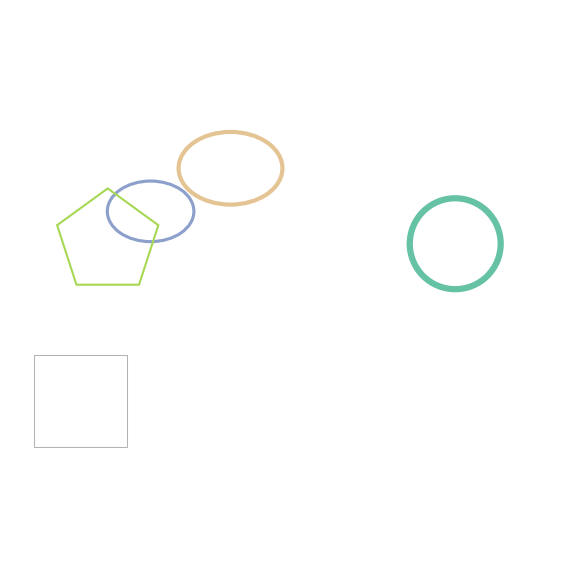[{"shape": "circle", "thickness": 3, "radius": 0.39, "center": [0.788, 0.577]}, {"shape": "oval", "thickness": 1.5, "radius": 0.37, "center": [0.261, 0.633]}, {"shape": "pentagon", "thickness": 1, "radius": 0.46, "center": [0.187, 0.581]}, {"shape": "oval", "thickness": 2, "radius": 0.45, "center": [0.399, 0.708]}, {"shape": "square", "thickness": 0.5, "radius": 0.4, "center": [0.139, 0.305]}]